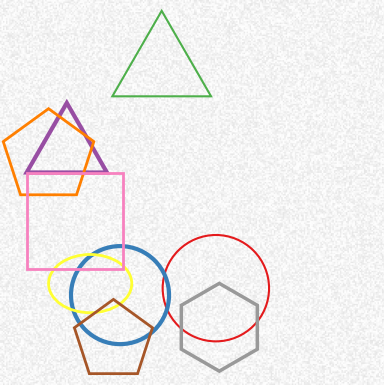[{"shape": "circle", "thickness": 1.5, "radius": 0.69, "center": [0.561, 0.251]}, {"shape": "circle", "thickness": 3, "radius": 0.64, "center": [0.312, 0.233]}, {"shape": "triangle", "thickness": 1.5, "radius": 0.74, "center": [0.42, 0.824]}, {"shape": "triangle", "thickness": 3, "radius": 0.6, "center": [0.174, 0.612]}, {"shape": "pentagon", "thickness": 2, "radius": 0.62, "center": [0.126, 0.594]}, {"shape": "oval", "thickness": 2, "radius": 0.54, "center": [0.234, 0.263]}, {"shape": "pentagon", "thickness": 2, "radius": 0.53, "center": [0.295, 0.116]}, {"shape": "square", "thickness": 2, "radius": 0.62, "center": [0.194, 0.426]}, {"shape": "hexagon", "thickness": 2.5, "radius": 0.57, "center": [0.57, 0.15]}]